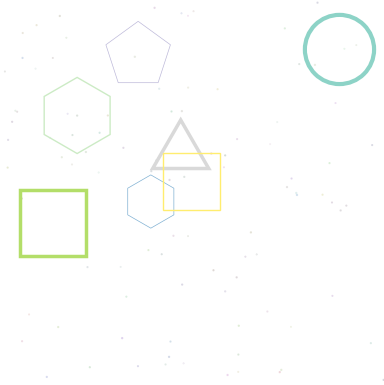[{"shape": "circle", "thickness": 3, "radius": 0.45, "center": [0.882, 0.871]}, {"shape": "pentagon", "thickness": 0.5, "radius": 0.44, "center": [0.359, 0.857]}, {"shape": "hexagon", "thickness": 0.5, "radius": 0.35, "center": [0.392, 0.477]}, {"shape": "square", "thickness": 2.5, "radius": 0.43, "center": [0.137, 0.421]}, {"shape": "triangle", "thickness": 2.5, "radius": 0.42, "center": [0.469, 0.604]}, {"shape": "hexagon", "thickness": 1, "radius": 0.49, "center": [0.2, 0.7]}, {"shape": "square", "thickness": 1, "radius": 0.37, "center": [0.498, 0.529]}]